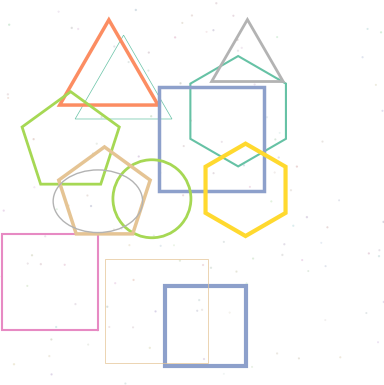[{"shape": "triangle", "thickness": 0.5, "radius": 0.73, "center": [0.321, 0.764]}, {"shape": "hexagon", "thickness": 1.5, "radius": 0.72, "center": [0.619, 0.711]}, {"shape": "triangle", "thickness": 2.5, "radius": 0.74, "center": [0.283, 0.801]}, {"shape": "square", "thickness": 2.5, "radius": 0.68, "center": [0.549, 0.639]}, {"shape": "square", "thickness": 3, "radius": 0.52, "center": [0.534, 0.153]}, {"shape": "square", "thickness": 1.5, "radius": 0.63, "center": [0.129, 0.267]}, {"shape": "pentagon", "thickness": 2, "radius": 0.66, "center": [0.184, 0.629]}, {"shape": "circle", "thickness": 2, "radius": 0.51, "center": [0.395, 0.484]}, {"shape": "hexagon", "thickness": 3, "radius": 0.6, "center": [0.638, 0.507]}, {"shape": "square", "thickness": 0.5, "radius": 0.67, "center": [0.406, 0.192]}, {"shape": "pentagon", "thickness": 2.5, "radius": 0.62, "center": [0.271, 0.494]}, {"shape": "oval", "thickness": 1, "radius": 0.58, "center": [0.254, 0.477]}, {"shape": "triangle", "thickness": 2, "radius": 0.54, "center": [0.643, 0.842]}]